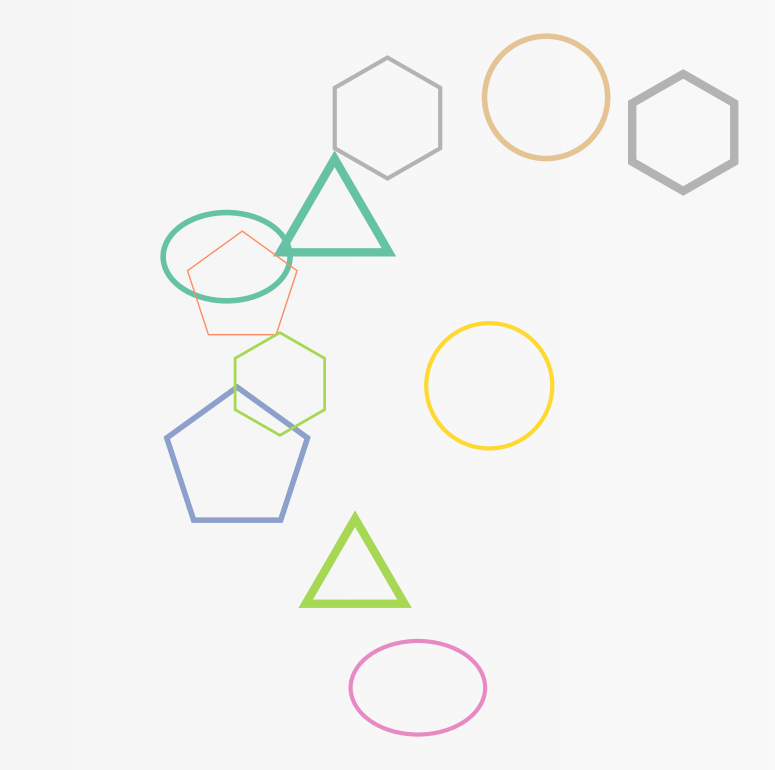[{"shape": "triangle", "thickness": 3, "radius": 0.4, "center": [0.432, 0.713]}, {"shape": "oval", "thickness": 2, "radius": 0.41, "center": [0.292, 0.667]}, {"shape": "pentagon", "thickness": 0.5, "radius": 0.37, "center": [0.313, 0.625]}, {"shape": "pentagon", "thickness": 2, "radius": 0.48, "center": [0.306, 0.402]}, {"shape": "oval", "thickness": 1.5, "radius": 0.43, "center": [0.539, 0.107]}, {"shape": "hexagon", "thickness": 1, "radius": 0.33, "center": [0.361, 0.501]}, {"shape": "triangle", "thickness": 3, "radius": 0.37, "center": [0.458, 0.253]}, {"shape": "circle", "thickness": 1.5, "radius": 0.41, "center": [0.631, 0.499]}, {"shape": "circle", "thickness": 2, "radius": 0.4, "center": [0.705, 0.874]}, {"shape": "hexagon", "thickness": 3, "radius": 0.38, "center": [0.882, 0.828]}, {"shape": "hexagon", "thickness": 1.5, "radius": 0.39, "center": [0.5, 0.847]}]